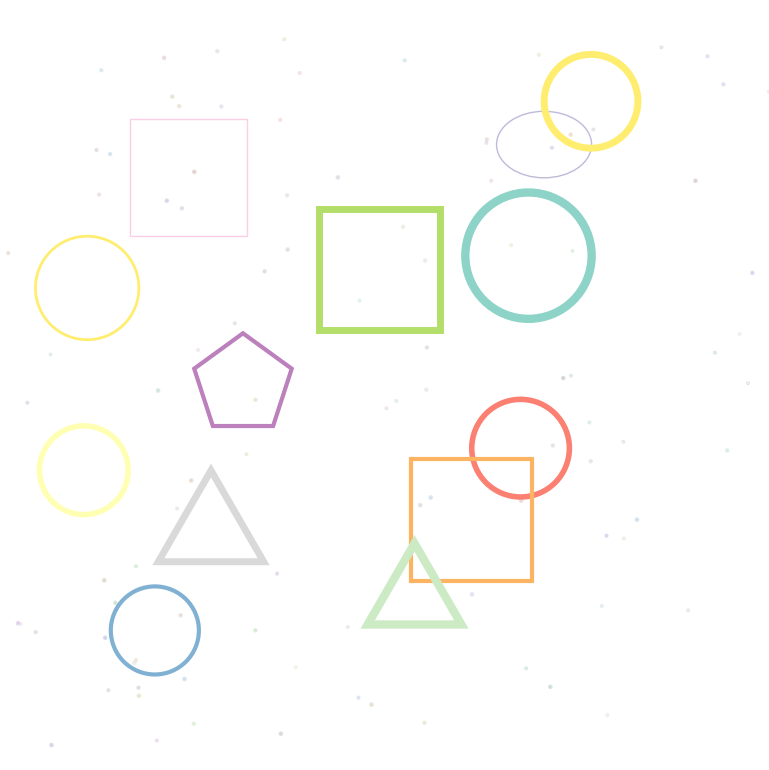[{"shape": "circle", "thickness": 3, "radius": 0.41, "center": [0.686, 0.668]}, {"shape": "circle", "thickness": 2, "radius": 0.29, "center": [0.109, 0.389]}, {"shape": "oval", "thickness": 0.5, "radius": 0.31, "center": [0.707, 0.812]}, {"shape": "circle", "thickness": 2, "radius": 0.32, "center": [0.676, 0.418]}, {"shape": "circle", "thickness": 1.5, "radius": 0.29, "center": [0.201, 0.181]}, {"shape": "square", "thickness": 1.5, "radius": 0.39, "center": [0.612, 0.325]}, {"shape": "square", "thickness": 2.5, "radius": 0.39, "center": [0.493, 0.65]}, {"shape": "square", "thickness": 0.5, "radius": 0.38, "center": [0.245, 0.77]}, {"shape": "triangle", "thickness": 2.5, "radius": 0.39, "center": [0.274, 0.31]}, {"shape": "pentagon", "thickness": 1.5, "radius": 0.33, "center": [0.316, 0.501]}, {"shape": "triangle", "thickness": 3, "radius": 0.35, "center": [0.538, 0.224]}, {"shape": "circle", "thickness": 1, "radius": 0.34, "center": [0.113, 0.626]}, {"shape": "circle", "thickness": 2.5, "radius": 0.3, "center": [0.768, 0.868]}]